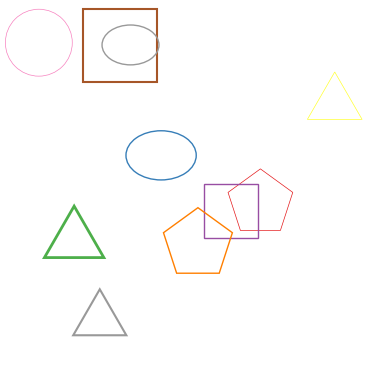[{"shape": "pentagon", "thickness": 0.5, "radius": 0.44, "center": [0.676, 0.473]}, {"shape": "oval", "thickness": 1, "radius": 0.46, "center": [0.418, 0.596]}, {"shape": "triangle", "thickness": 2, "radius": 0.45, "center": [0.193, 0.375]}, {"shape": "square", "thickness": 1, "radius": 0.35, "center": [0.601, 0.452]}, {"shape": "pentagon", "thickness": 1, "radius": 0.47, "center": [0.514, 0.366]}, {"shape": "triangle", "thickness": 0.5, "radius": 0.41, "center": [0.869, 0.731]}, {"shape": "square", "thickness": 1.5, "radius": 0.48, "center": [0.312, 0.882]}, {"shape": "circle", "thickness": 0.5, "radius": 0.43, "center": [0.101, 0.889]}, {"shape": "triangle", "thickness": 1.5, "radius": 0.4, "center": [0.259, 0.169]}, {"shape": "oval", "thickness": 1, "radius": 0.37, "center": [0.339, 0.883]}]